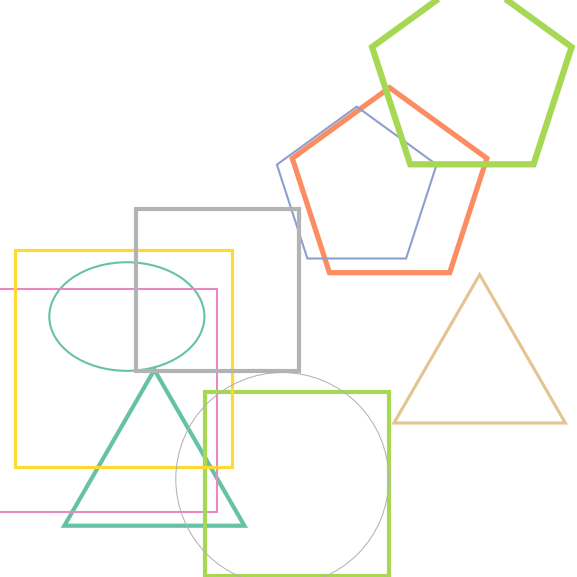[{"shape": "triangle", "thickness": 2, "radius": 0.9, "center": [0.267, 0.179]}, {"shape": "oval", "thickness": 1, "radius": 0.67, "center": [0.22, 0.451]}, {"shape": "pentagon", "thickness": 2.5, "radius": 0.89, "center": [0.675, 0.67]}, {"shape": "pentagon", "thickness": 1, "radius": 0.73, "center": [0.618, 0.669]}, {"shape": "square", "thickness": 1, "radius": 0.97, "center": [0.183, 0.306]}, {"shape": "pentagon", "thickness": 3, "radius": 0.91, "center": [0.817, 0.862]}, {"shape": "square", "thickness": 2, "radius": 0.8, "center": [0.514, 0.161]}, {"shape": "square", "thickness": 1.5, "radius": 0.94, "center": [0.214, 0.379]}, {"shape": "triangle", "thickness": 1.5, "radius": 0.86, "center": [0.831, 0.352]}, {"shape": "circle", "thickness": 0.5, "radius": 0.92, "center": [0.489, 0.17]}, {"shape": "square", "thickness": 2, "radius": 0.7, "center": [0.377, 0.497]}]